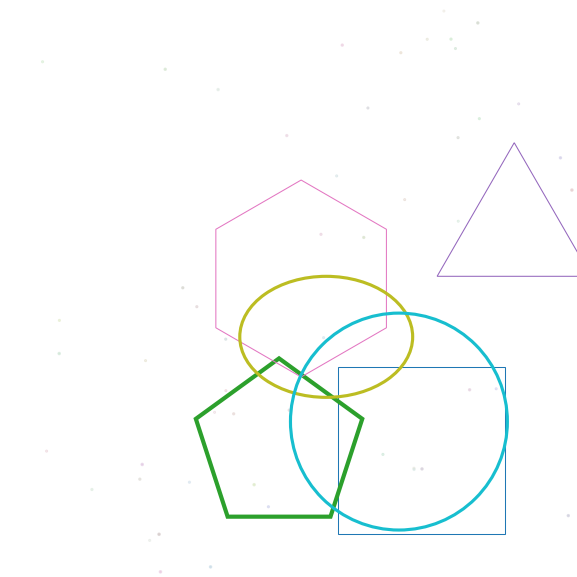[{"shape": "square", "thickness": 0.5, "radius": 0.72, "center": [0.731, 0.218]}, {"shape": "pentagon", "thickness": 2, "radius": 0.76, "center": [0.483, 0.227]}, {"shape": "triangle", "thickness": 0.5, "radius": 0.77, "center": [0.89, 0.598]}, {"shape": "hexagon", "thickness": 0.5, "radius": 0.85, "center": [0.521, 0.517]}, {"shape": "oval", "thickness": 1.5, "radius": 0.75, "center": [0.565, 0.416]}, {"shape": "circle", "thickness": 1.5, "radius": 0.94, "center": [0.691, 0.269]}]